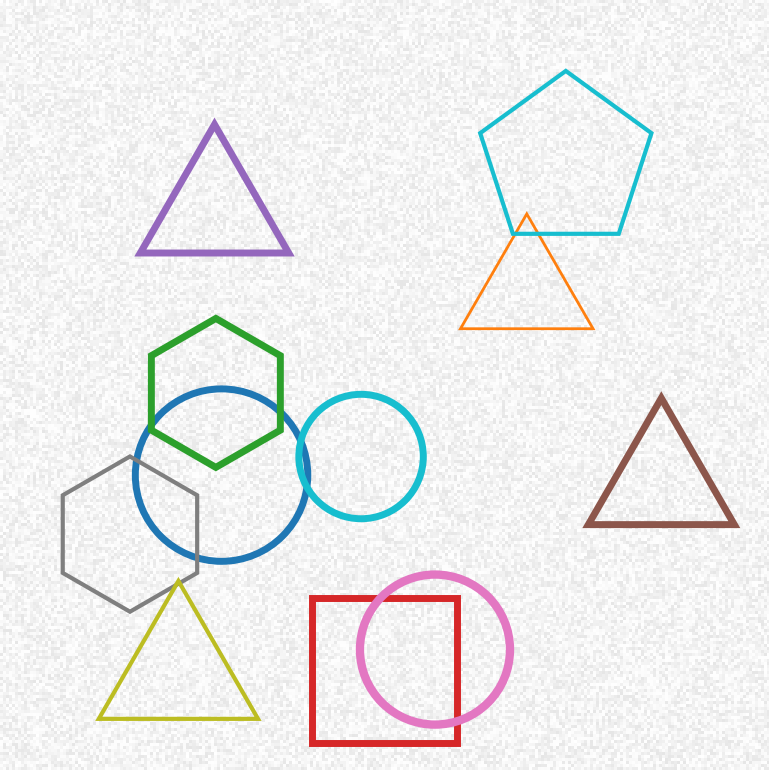[{"shape": "circle", "thickness": 2.5, "radius": 0.56, "center": [0.288, 0.383]}, {"shape": "triangle", "thickness": 1, "radius": 0.5, "center": [0.684, 0.623]}, {"shape": "hexagon", "thickness": 2.5, "radius": 0.48, "center": [0.28, 0.49]}, {"shape": "square", "thickness": 2.5, "radius": 0.47, "center": [0.499, 0.129]}, {"shape": "triangle", "thickness": 2.5, "radius": 0.56, "center": [0.279, 0.727]}, {"shape": "triangle", "thickness": 2.5, "radius": 0.55, "center": [0.859, 0.373]}, {"shape": "circle", "thickness": 3, "radius": 0.49, "center": [0.565, 0.156]}, {"shape": "hexagon", "thickness": 1.5, "radius": 0.5, "center": [0.169, 0.306]}, {"shape": "triangle", "thickness": 1.5, "radius": 0.6, "center": [0.232, 0.126]}, {"shape": "pentagon", "thickness": 1.5, "radius": 0.58, "center": [0.735, 0.791]}, {"shape": "circle", "thickness": 2.5, "radius": 0.4, "center": [0.469, 0.407]}]